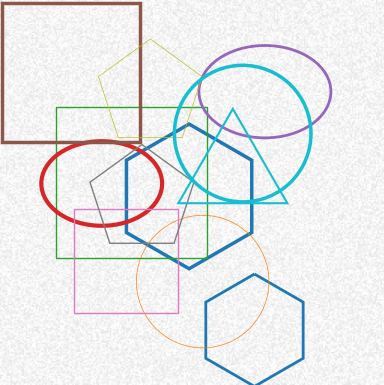[{"shape": "hexagon", "thickness": 2.5, "radius": 0.94, "center": [0.491, 0.49]}, {"shape": "hexagon", "thickness": 2, "radius": 0.73, "center": [0.661, 0.142]}, {"shape": "circle", "thickness": 0.5, "radius": 0.86, "center": [0.526, 0.269]}, {"shape": "square", "thickness": 1, "radius": 0.98, "center": [0.341, 0.526]}, {"shape": "oval", "thickness": 3, "radius": 0.78, "center": [0.264, 0.523]}, {"shape": "oval", "thickness": 2, "radius": 0.86, "center": [0.688, 0.762]}, {"shape": "square", "thickness": 2.5, "radius": 0.9, "center": [0.185, 0.812]}, {"shape": "square", "thickness": 1, "radius": 0.67, "center": [0.328, 0.323]}, {"shape": "pentagon", "thickness": 1, "radius": 0.71, "center": [0.369, 0.483]}, {"shape": "pentagon", "thickness": 0.5, "radius": 0.71, "center": [0.39, 0.757]}, {"shape": "circle", "thickness": 2.5, "radius": 0.89, "center": [0.63, 0.653]}, {"shape": "triangle", "thickness": 1.5, "radius": 0.82, "center": [0.605, 0.554]}]